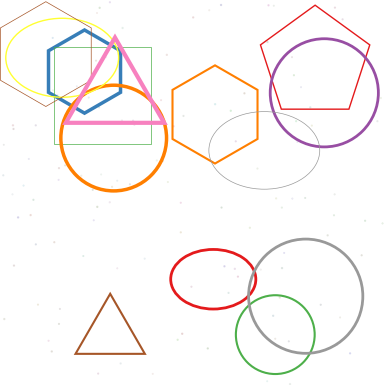[{"shape": "oval", "thickness": 2, "radius": 0.55, "center": [0.554, 0.275]}, {"shape": "pentagon", "thickness": 1, "radius": 0.75, "center": [0.818, 0.837]}, {"shape": "hexagon", "thickness": 2.5, "radius": 0.54, "center": [0.22, 0.814]}, {"shape": "circle", "thickness": 1.5, "radius": 0.51, "center": [0.715, 0.131]}, {"shape": "square", "thickness": 0.5, "radius": 0.63, "center": [0.267, 0.752]}, {"shape": "circle", "thickness": 2, "radius": 0.7, "center": [0.842, 0.759]}, {"shape": "circle", "thickness": 2.5, "radius": 0.69, "center": [0.295, 0.641]}, {"shape": "hexagon", "thickness": 1.5, "radius": 0.64, "center": [0.558, 0.703]}, {"shape": "oval", "thickness": 1, "radius": 0.73, "center": [0.162, 0.85]}, {"shape": "triangle", "thickness": 1.5, "radius": 0.52, "center": [0.286, 0.133]}, {"shape": "hexagon", "thickness": 0.5, "radius": 0.68, "center": [0.119, 0.86]}, {"shape": "triangle", "thickness": 3, "radius": 0.74, "center": [0.299, 0.755]}, {"shape": "oval", "thickness": 0.5, "radius": 0.72, "center": [0.687, 0.609]}, {"shape": "circle", "thickness": 2, "radius": 0.74, "center": [0.794, 0.231]}]